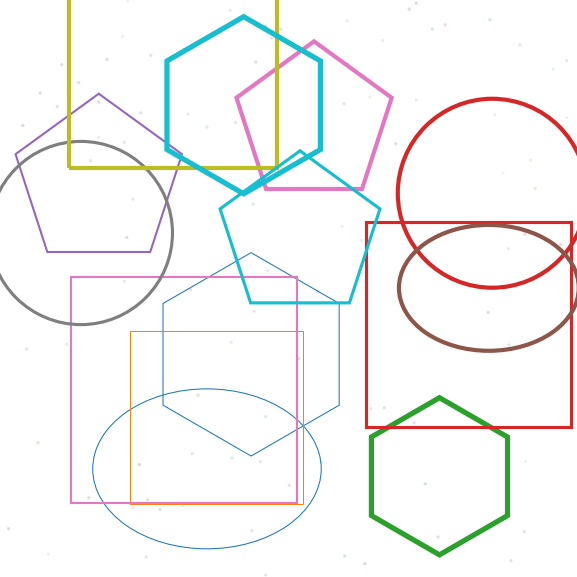[{"shape": "oval", "thickness": 0.5, "radius": 0.99, "center": [0.358, 0.187]}, {"shape": "hexagon", "thickness": 0.5, "radius": 0.88, "center": [0.435, 0.386]}, {"shape": "square", "thickness": 0.5, "radius": 0.75, "center": [0.375, 0.276]}, {"shape": "hexagon", "thickness": 2.5, "radius": 0.68, "center": [0.761, 0.174]}, {"shape": "circle", "thickness": 2, "radius": 0.82, "center": [0.852, 0.665]}, {"shape": "square", "thickness": 1.5, "radius": 0.89, "center": [0.811, 0.437]}, {"shape": "pentagon", "thickness": 1, "radius": 0.76, "center": [0.171, 0.685]}, {"shape": "oval", "thickness": 2, "radius": 0.78, "center": [0.846, 0.501]}, {"shape": "pentagon", "thickness": 2, "radius": 0.71, "center": [0.544, 0.786]}, {"shape": "square", "thickness": 1, "radius": 0.98, "center": [0.319, 0.324]}, {"shape": "circle", "thickness": 1.5, "radius": 0.79, "center": [0.14, 0.596]}, {"shape": "square", "thickness": 2, "radius": 0.9, "center": [0.3, 0.888]}, {"shape": "hexagon", "thickness": 2.5, "radius": 0.77, "center": [0.422, 0.817]}, {"shape": "pentagon", "thickness": 1.5, "radius": 0.73, "center": [0.52, 0.592]}]